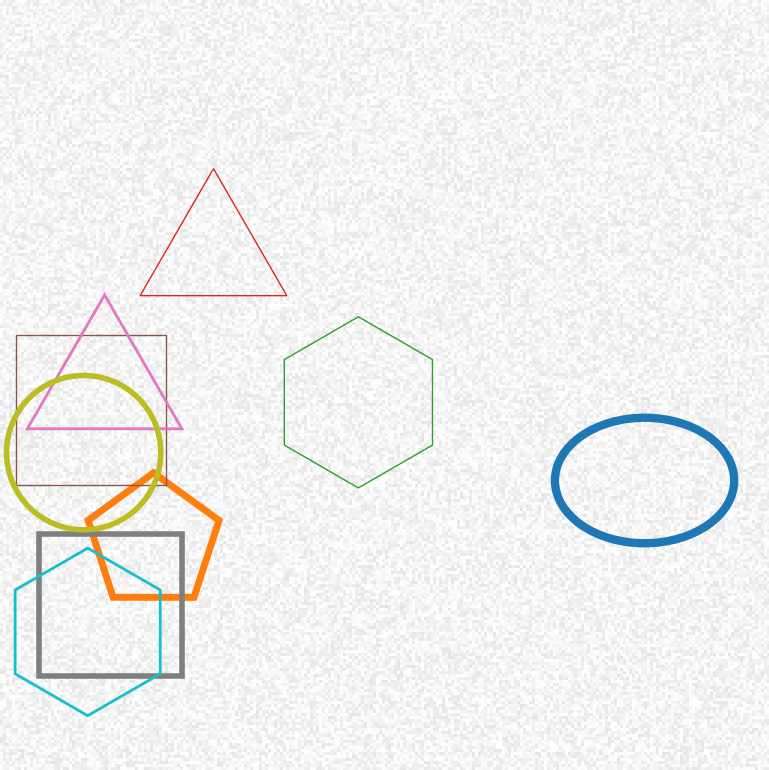[{"shape": "oval", "thickness": 3, "radius": 0.58, "center": [0.837, 0.376]}, {"shape": "pentagon", "thickness": 2.5, "radius": 0.45, "center": [0.199, 0.297]}, {"shape": "hexagon", "thickness": 0.5, "radius": 0.56, "center": [0.465, 0.477]}, {"shape": "triangle", "thickness": 0.5, "radius": 0.55, "center": [0.277, 0.671]}, {"shape": "square", "thickness": 0.5, "radius": 0.49, "center": [0.118, 0.467]}, {"shape": "triangle", "thickness": 1, "radius": 0.58, "center": [0.136, 0.501]}, {"shape": "square", "thickness": 2, "radius": 0.46, "center": [0.143, 0.214]}, {"shape": "circle", "thickness": 2, "radius": 0.5, "center": [0.109, 0.412]}, {"shape": "hexagon", "thickness": 1, "radius": 0.54, "center": [0.114, 0.179]}]